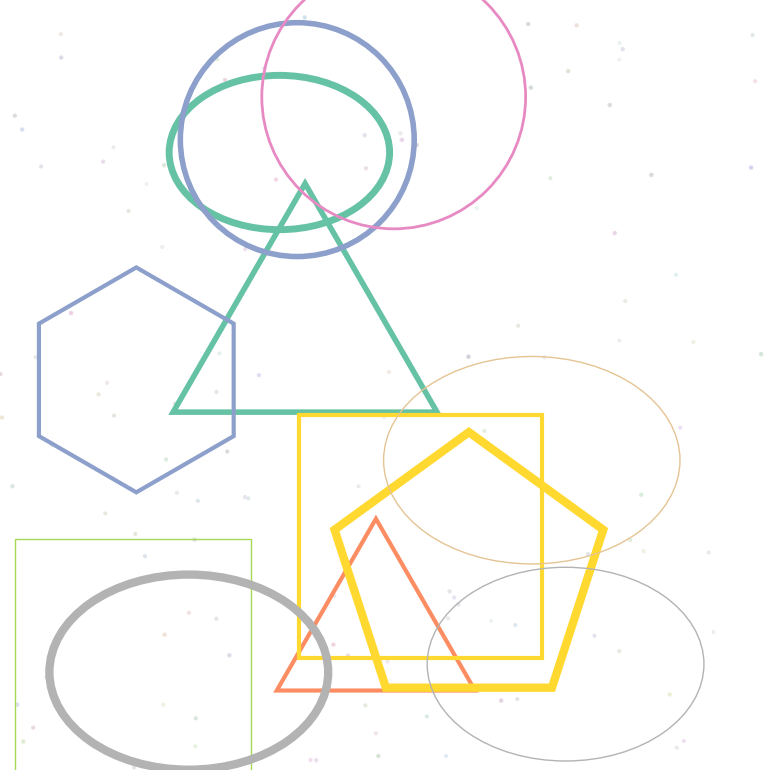[{"shape": "oval", "thickness": 2.5, "radius": 0.72, "center": [0.363, 0.802]}, {"shape": "triangle", "thickness": 2, "radius": 0.99, "center": [0.396, 0.564]}, {"shape": "triangle", "thickness": 1.5, "radius": 0.74, "center": [0.488, 0.178]}, {"shape": "circle", "thickness": 2, "radius": 0.76, "center": [0.386, 0.819]}, {"shape": "hexagon", "thickness": 1.5, "radius": 0.73, "center": [0.177, 0.507]}, {"shape": "circle", "thickness": 1, "radius": 0.86, "center": [0.511, 0.874]}, {"shape": "square", "thickness": 0.5, "radius": 0.77, "center": [0.173, 0.146]}, {"shape": "pentagon", "thickness": 3, "radius": 0.92, "center": [0.609, 0.255]}, {"shape": "square", "thickness": 1.5, "radius": 0.79, "center": [0.546, 0.303]}, {"shape": "oval", "thickness": 0.5, "radius": 0.96, "center": [0.691, 0.402]}, {"shape": "oval", "thickness": 0.5, "radius": 0.9, "center": [0.734, 0.137]}, {"shape": "oval", "thickness": 3, "radius": 0.91, "center": [0.245, 0.127]}]